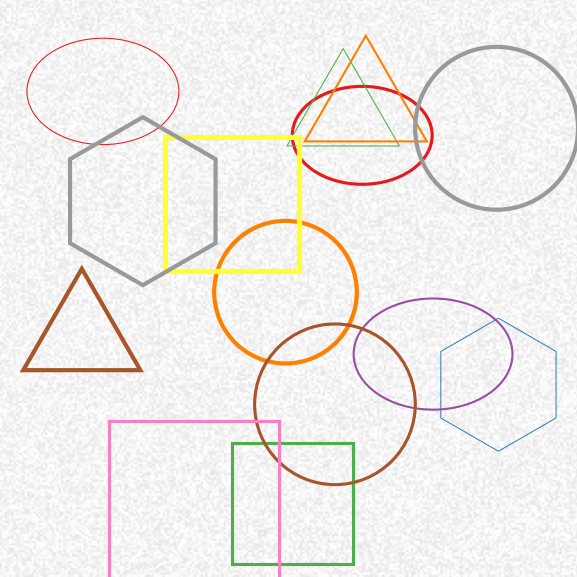[{"shape": "oval", "thickness": 1.5, "radius": 0.61, "center": [0.627, 0.765]}, {"shape": "oval", "thickness": 0.5, "radius": 0.66, "center": [0.178, 0.841]}, {"shape": "hexagon", "thickness": 0.5, "radius": 0.58, "center": [0.863, 0.333]}, {"shape": "triangle", "thickness": 0.5, "radius": 0.56, "center": [0.594, 0.803]}, {"shape": "square", "thickness": 1.5, "radius": 0.52, "center": [0.507, 0.127]}, {"shape": "oval", "thickness": 1, "radius": 0.69, "center": [0.75, 0.386]}, {"shape": "triangle", "thickness": 1, "radius": 0.61, "center": [0.633, 0.815]}, {"shape": "circle", "thickness": 2, "radius": 0.62, "center": [0.494, 0.493]}, {"shape": "square", "thickness": 2.5, "radius": 0.58, "center": [0.402, 0.646]}, {"shape": "circle", "thickness": 1.5, "radius": 0.7, "center": [0.58, 0.299]}, {"shape": "triangle", "thickness": 2, "radius": 0.59, "center": [0.142, 0.417]}, {"shape": "square", "thickness": 1.5, "radius": 0.74, "center": [0.336, 0.123]}, {"shape": "circle", "thickness": 2, "radius": 0.71, "center": [0.86, 0.777]}, {"shape": "hexagon", "thickness": 2, "radius": 0.73, "center": [0.247, 0.651]}]